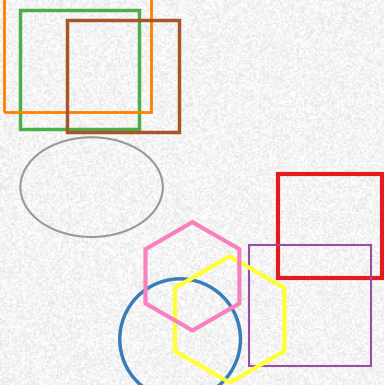[{"shape": "square", "thickness": 3, "radius": 0.68, "center": [0.857, 0.412]}, {"shape": "circle", "thickness": 2.5, "radius": 0.78, "center": [0.468, 0.119]}, {"shape": "square", "thickness": 2.5, "radius": 0.77, "center": [0.208, 0.819]}, {"shape": "square", "thickness": 1.5, "radius": 0.79, "center": [0.805, 0.207]}, {"shape": "square", "thickness": 2, "radius": 0.95, "center": [0.201, 0.899]}, {"shape": "hexagon", "thickness": 3, "radius": 0.82, "center": [0.597, 0.17]}, {"shape": "square", "thickness": 2.5, "radius": 0.73, "center": [0.319, 0.802]}, {"shape": "hexagon", "thickness": 3, "radius": 0.7, "center": [0.5, 0.282]}, {"shape": "oval", "thickness": 1.5, "radius": 0.93, "center": [0.238, 0.514]}]